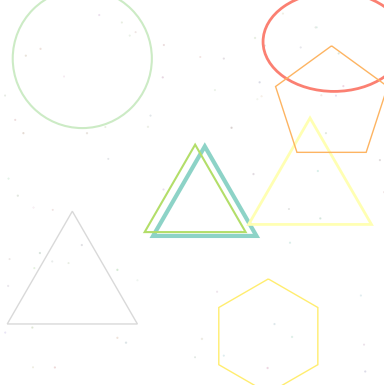[{"shape": "triangle", "thickness": 3, "radius": 0.78, "center": [0.532, 0.465]}, {"shape": "triangle", "thickness": 2, "radius": 0.92, "center": [0.805, 0.509]}, {"shape": "oval", "thickness": 2, "radius": 0.92, "center": [0.868, 0.892]}, {"shape": "pentagon", "thickness": 1, "radius": 0.76, "center": [0.861, 0.728]}, {"shape": "triangle", "thickness": 1.5, "radius": 0.76, "center": [0.507, 0.473]}, {"shape": "triangle", "thickness": 1, "radius": 0.98, "center": [0.188, 0.256]}, {"shape": "circle", "thickness": 1.5, "radius": 0.9, "center": [0.214, 0.848]}, {"shape": "hexagon", "thickness": 1, "radius": 0.74, "center": [0.697, 0.127]}]